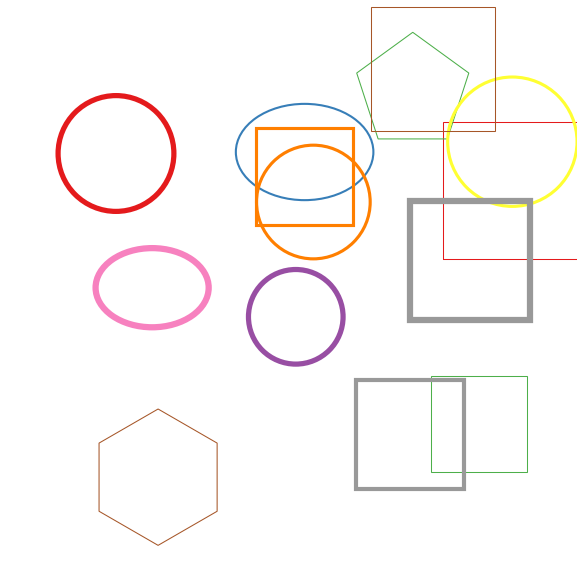[{"shape": "circle", "thickness": 2.5, "radius": 0.5, "center": [0.201, 0.733]}, {"shape": "square", "thickness": 0.5, "radius": 0.59, "center": [0.885, 0.669]}, {"shape": "oval", "thickness": 1, "radius": 0.6, "center": [0.527, 0.736]}, {"shape": "pentagon", "thickness": 0.5, "radius": 0.51, "center": [0.715, 0.841]}, {"shape": "square", "thickness": 0.5, "radius": 0.41, "center": [0.83, 0.265]}, {"shape": "circle", "thickness": 2.5, "radius": 0.41, "center": [0.512, 0.451]}, {"shape": "square", "thickness": 1.5, "radius": 0.42, "center": [0.528, 0.693]}, {"shape": "circle", "thickness": 1.5, "radius": 0.49, "center": [0.543, 0.649]}, {"shape": "circle", "thickness": 1.5, "radius": 0.56, "center": [0.887, 0.754]}, {"shape": "square", "thickness": 0.5, "radius": 0.53, "center": [0.75, 0.88]}, {"shape": "hexagon", "thickness": 0.5, "radius": 0.59, "center": [0.274, 0.173]}, {"shape": "oval", "thickness": 3, "radius": 0.49, "center": [0.263, 0.501]}, {"shape": "square", "thickness": 2, "radius": 0.47, "center": [0.71, 0.247]}, {"shape": "square", "thickness": 3, "radius": 0.52, "center": [0.814, 0.548]}]